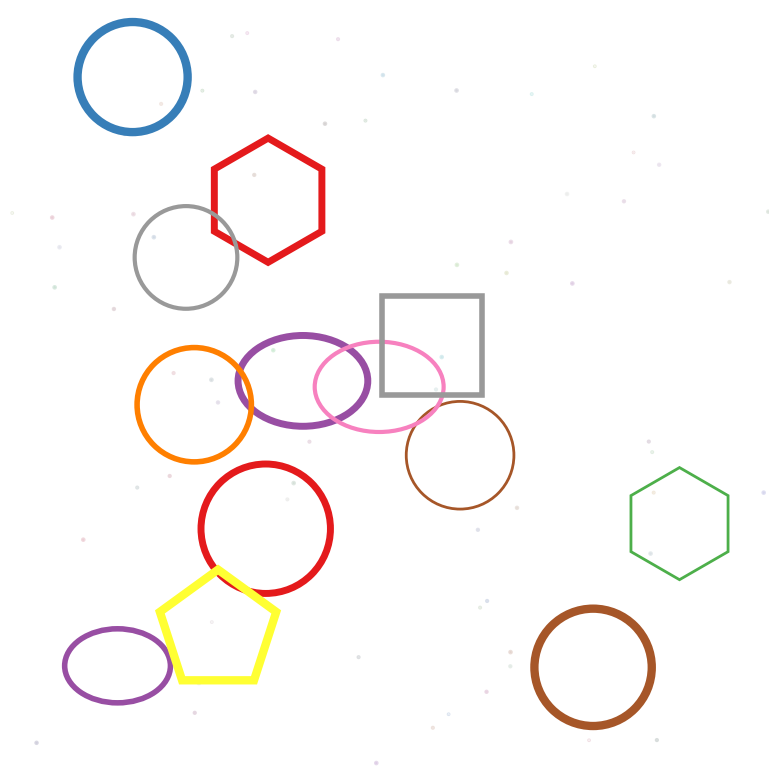[{"shape": "hexagon", "thickness": 2.5, "radius": 0.4, "center": [0.348, 0.74]}, {"shape": "circle", "thickness": 2.5, "radius": 0.42, "center": [0.345, 0.313]}, {"shape": "circle", "thickness": 3, "radius": 0.36, "center": [0.172, 0.9]}, {"shape": "hexagon", "thickness": 1, "radius": 0.36, "center": [0.882, 0.32]}, {"shape": "oval", "thickness": 2, "radius": 0.34, "center": [0.153, 0.135]}, {"shape": "oval", "thickness": 2.5, "radius": 0.42, "center": [0.393, 0.505]}, {"shape": "circle", "thickness": 2, "radius": 0.37, "center": [0.252, 0.474]}, {"shape": "pentagon", "thickness": 3, "radius": 0.4, "center": [0.283, 0.181]}, {"shape": "circle", "thickness": 1, "radius": 0.35, "center": [0.598, 0.409]}, {"shape": "circle", "thickness": 3, "radius": 0.38, "center": [0.77, 0.133]}, {"shape": "oval", "thickness": 1.5, "radius": 0.42, "center": [0.492, 0.498]}, {"shape": "circle", "thickness": 1.5, "radius": 0.33, "center": [0.242, 0.666]}, {"shape": "square", "thickness": 2, "radius": 0.32, "center": [0.561, 0.551]}]